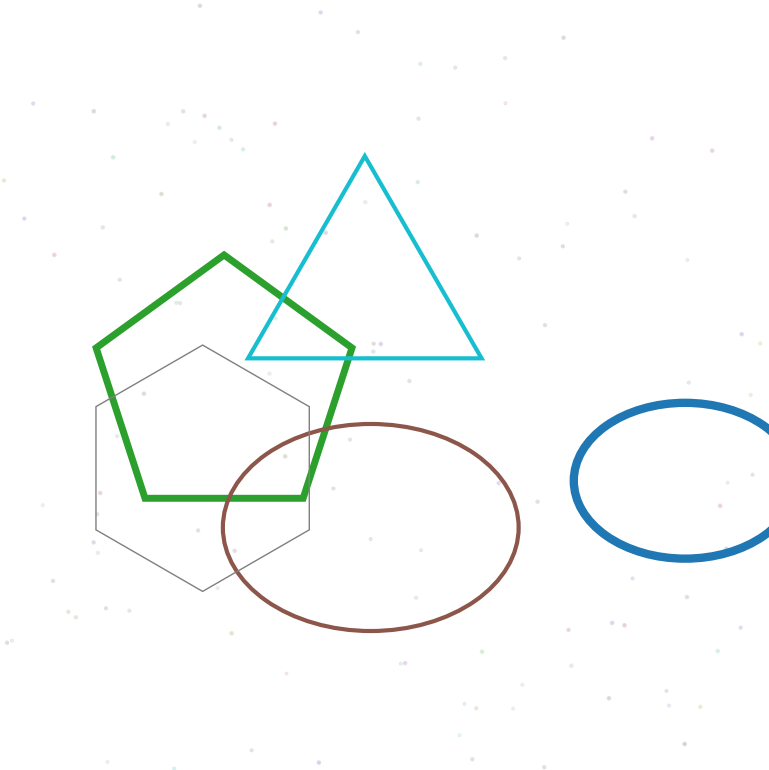[{"shape": "oval", "thickness": 3, "radius": 0.72, "center": [0.89, 0.376]}, {"shape": "pentagon", "thickness": 2.5, "radius": 0.87, "center": [0.291, 0.494]}, {"shape": "oval", "thickness": 1.5, "radius": 0.96, "center": [0.482, 0.315]}, {"shape": "hexagon", "thickness": 0.5, "radius": 0.8, "center": [0.263, 0.392]}, {"shape": "triangle", "thickness": 1.5, "radius": 0.88, "center": [0.474, 0.622]}]